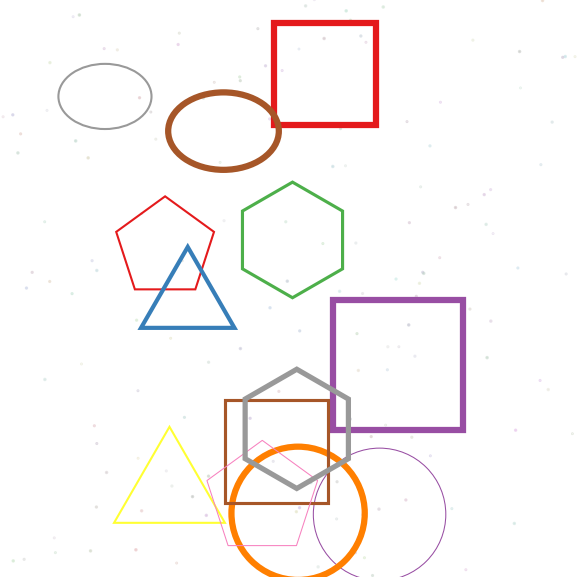[{"shape": "pentagon", "thickness": 1, "radius": 0.45, "center": [0.286, 0.57]}, {"shape": "square", "thickness": 3, "radius": 0.44, "center": [0.563, 0.87]}, {"shape": "triangle", "thickness": 2, "radius": 0.47, "center": [0.325, 0.478]}, {"shape": "hexagon", "thickness": 1.5, "radius": 0.5, "center": [0.507, 0.584]}, {"shape": "square", "thickness": 3, "radius": 0.56, "center": [0.689, 0.367]}, {"shape": "circle", "thickness": 0.5, "radius": 0.57, "center": [0.657, 0.108]}, {"shape": "circle", "thickness": 3, "radius": 0.58, "center": [0.516, 0.11]}, {"shape": "triangle", "thickness": 1, "radius": 0.55, "center": [0.293, 0.149]}, {"shape": "oval", "thickness": 3, "radius": 0.48, "center": [0.387, 0.772]}, {"shape": "square", "thickness": 1.5, "radius": 0.45, "center": [0.479, 0.217]}, {"shape": "pentagon", "thickness": 0.5, "radius": 0.5, "center": [0.454, 0.136]}, {"shape": "hexagon", "thickness": 2.5, "radius": 0.52, "center": [0.514, 0.257]}, {"shape": "oval", "thickness": 1, "radius": 0.4, "center": [0.182, 0.832]}]